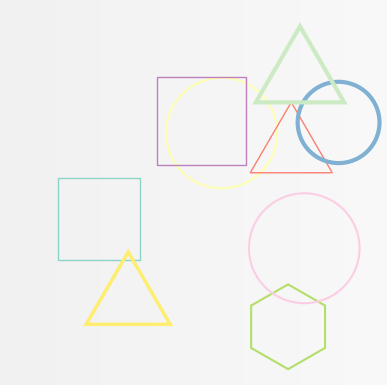[{"shape": "square", "thickness": 1, "radius": 0.53, "center": [0.254, 0.432]}, {"shape": "circle", "thickness": 1.5, "radius": 0.72, "center": [0.572, 0.654]}, {"shape": "triangle", "thickness": 1, "radius": 0.61, "center": [0.752, 0.612]}, {"shape": "circle", "thickness": 3, "radius": 0.53, "center": [0.874, 0.682]}, {"shape": "hexagon", "thickness": 1.5, "radius": 0.55, "center": [0.743, 0.151]}, {"shape": "circle", "thickness": 1.5, "radius": 0.71, "center": [0.785, 0.355]}, {"shape": "square", "thickness": 1, "radius": 0.57, "center": [0.52, 0.687]}, {"shape": "triangle", "thickness": 3, "radius": 0.66, "center": [0.774, 0.8]}, {"shape": "triangle", "thickness": 2.5, "radius": 0.63, "center": [0.331, 0.22]}]